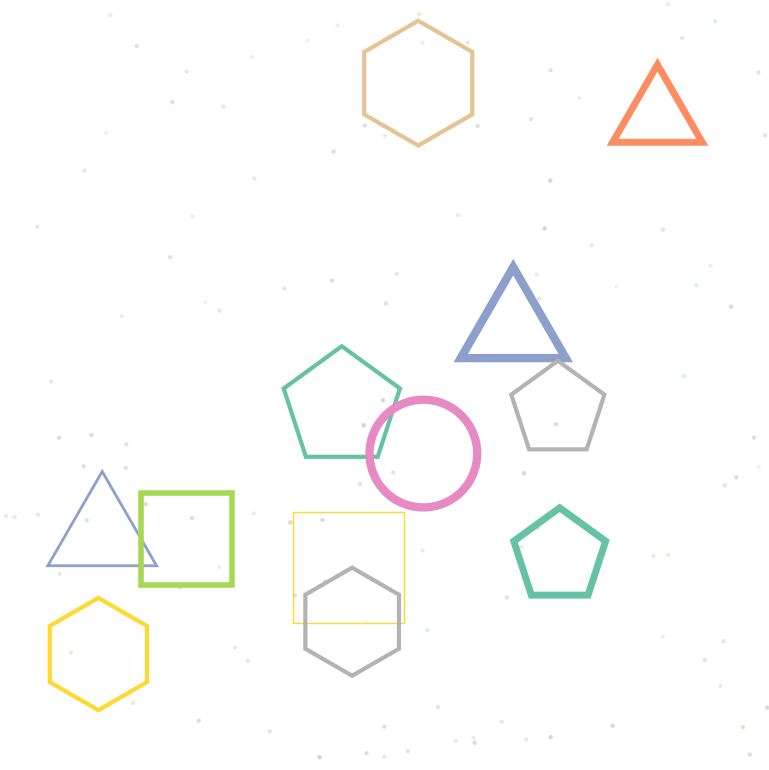[{"shape": "pentagon", "thickness": 1.5, "radius": 0.4, "center": [0.444, 0.471]}, {"shape": "pentagon", "thickness": 2.5, "radius": 0.31, "center": [0.727, 0.278]}, {"shape": "triangle", "thickness": 2.5, "radius": 0.34, "center": [0.854, 0.849]}, {"shape": "triangle", "thickness": 3, "radius": 0.39, "center": [0.667, 0.574]}, {"shape": "triangle", "thickness": 1, "radius": 0.41, "center": [0.133, 0.306]}, {"shape": "circle", "thickness": 3, "radius": 0.35, "center": [0.55, 0.411]}, {"shape": "square", "thickness": 2, "radius": 0.3, "center": [0.242, 0.3]}, {"shape": "square", "thickness": 0.5, "radius": 0.36, "center": [0.453, 0.262]}, {"shape": "hexagon", "thickness": 1.5, "radius": 0.36, "center": [0.128, 0.151]}, {"shape": "hexagon", "thickness": 1.5, "radius": 0.41, "center": [0.543, 0.892]}, {"shape": "pentagon", "thickness": 1.5, "radius": 0.32, "center": [0.724, 0.468]}, {"shape": "hexagon", "thickness": 1.5, "radius": 0.35, "center": [0.457, 0.193]}]